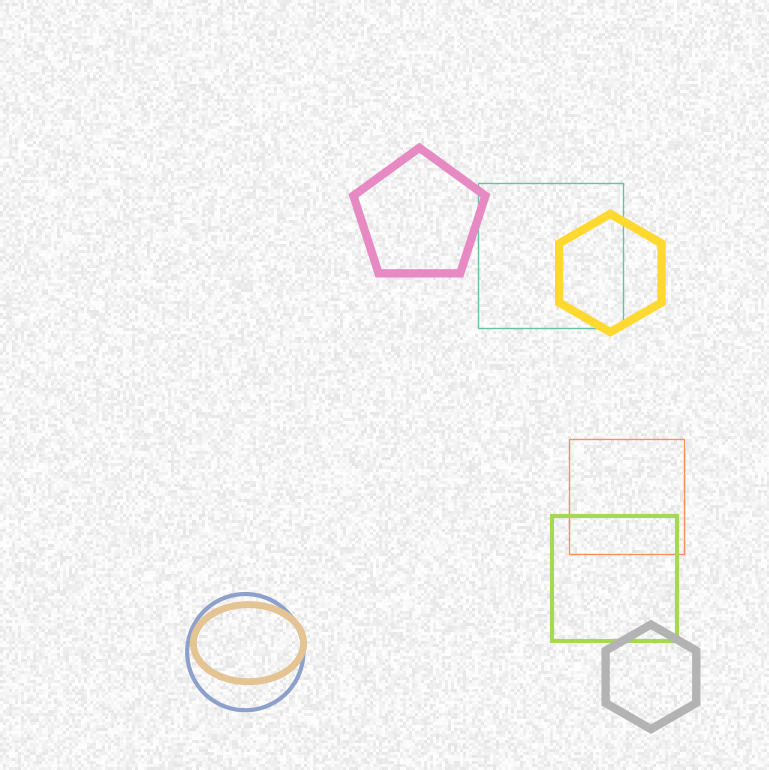[{"shape": "square", "thickness": 0.5, "radius": 0.47, "center": [0.715, 0.668]}, {"shape": "square", "thickness": 0.5, "radius": 0.37, "center": [0.814, 0.355]}, {"shape": "circle", "thickness": 1.5, "radius": 0.38, "center": [0.319, 0.153]}, {"shape": "pentagon", "thickness": 3, "radius": 0.45, "center": [0.545, 0.718]}, {"shape": "square", "thickness": 1.5, "radius": 0.41, "center": [0.798, 0.249]}, {"shape": "hexagon", "thickness": 3, "radius": 0.38, "center": [0.793, 0.645]}, {"shape": "oval", "thickness": 2.5, "radius": 0.36, "center": [0.323, 0.165]}, {"shape": "hexagon", "thickness": 3, "radius": 0.34, "center": [0.845, 0.121]}]